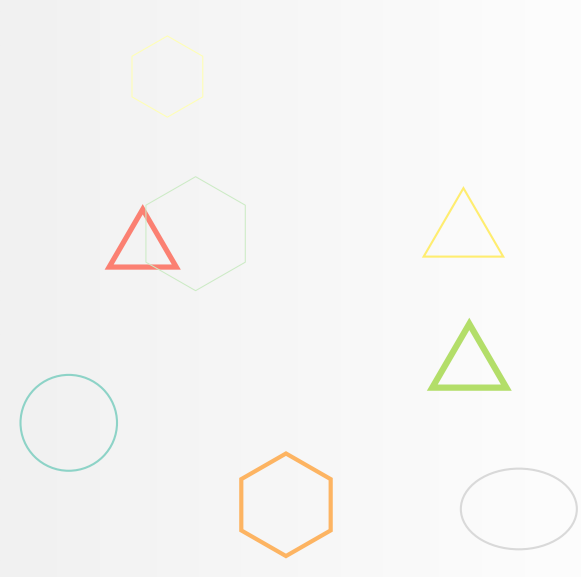[{"shape": "circle", "thickness": 1, "radius": 0.42, "center": [0.118, 0.267]}, {"shape": "hexagon", "thickness": 0.5, "radius": 0.35, "center": [0.288, 0.867]}, {"shape": "triangle", "thickness": 2.5, "radius": 0.33, "center": [0.246, 0.57]}, {"shape": "hexagon", "thickness": 2, "radius": 0.44, "center": [0.492, 0.125]}, {"shape": "triangle", "thickness": 3, "radius": 0.37, "center": [0.807, 0.365]}, {"shape": "oval", "thickness": 1, "radius": 0.5, "center": [0.893, 0.118]}, {"shape": "hexagon", "thickness": 0.5, "radius": 0.49, "center": [0.337, 0.594]}, {"shape": "triangle", "thickness": 1, "radius": 0.4, "center": [0.797, 0.594]}]